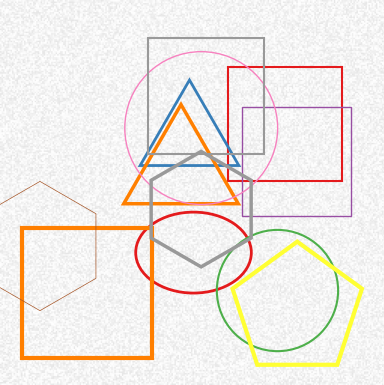[{"shape": "oval", "thickness": 2, "radius": 0.75, "center": [0.503, 0.344]}, {"shape": "square", "thickness": 1.5, "radius": 0.74, "center": [0.74, 0.677]}, {"shape": "triangle", "thickness": 2, "radius": 0.74, "center": [0.492, 0.644]}, {"shape": "circle", "thickness": 1.5, "radius": 0.79, "center": [0.721, 0.245]}, {"shape": "square", "thickness": 1, "radius": 0.71, "center": [0.77, 0.581]}, {"shape": "triangle", "thickness": 2.5, "radius": 0.86, "center": [0.47, 0.557]}, {"shape": "square", "thickness": 3, "radius": 0.84, "center": [0.227, 0.239]}, {"shape": "pentagon", "thickness": 3, "radius": 0.88, "center": [0.772, 0.196]}, {"shape": "hexagon", "thickness": 0.5, "radius": 0.84, "center": [0.104, 0.361]}, {"shape": "circle", "thickness": 1, "radius": 0.99, "center": [0.523, 0.667]}, {"shape": "square", "thickness": 1.5, "radius": 0.76, "center": [0.534, 0.751]}, {"shape": "hexagon", "thickness": 2.5, "radius": 0.75, "center": [0.522, 0.457]}]